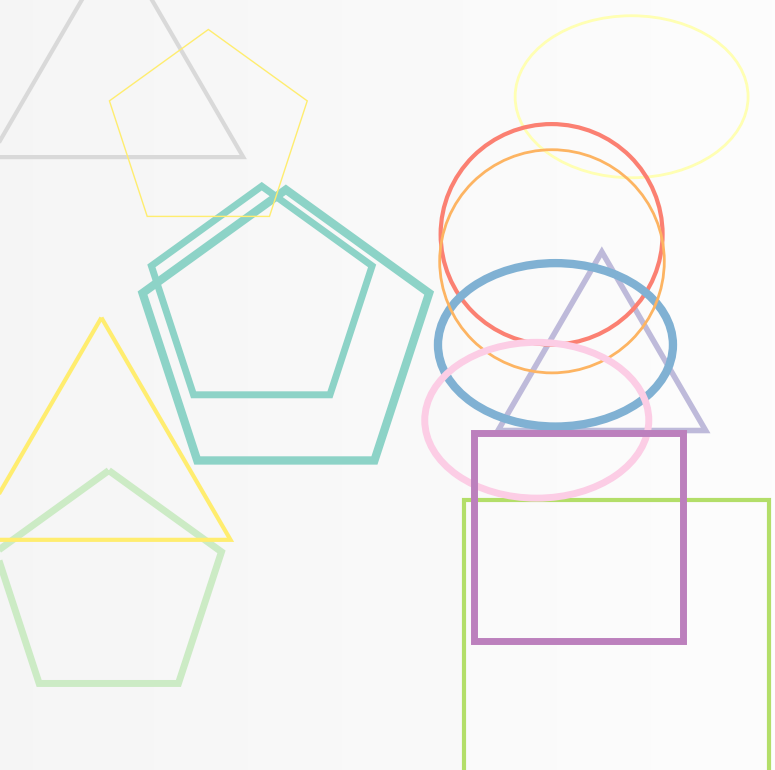[{"shape": "pentagon", "thickness": 2.5, "radius": 0.75, "center": [0.338, 0.608]}, {"shape": "pentagon", "thickness": 3, "radius": 0.97, "center": [0.369, 0.559]}, {"shape": "oval", "thickness": 1, "radius": 0.75, "center": [0.815, 0.874]}, {"shape": "triangle", "thickness": 2, "radius": 0.77, "center": [0.777, 0.518]}, {"shape": "circle", "thickness": 1.5, "radius": 0.72, "center": [0.712, 0.696]}, {"shape": "oval", "thickness": 3, "radius": 0.76, "center": [0.717, 0.552]}, {"shape": "circle", "thickness": 1, "radius": 0.72, "center": [0.712, 0.661]}, {"shape": "square", "thickness": 1.5, "radius": 0.98, "center": [0.796, 0.154]}, {"shape": "oval", "thickness": 2.5, "radius": 0.72, "center": [0.693, 0.454]}, {"shape": "triangle", "thickness": 1.5, "radius": 0.94, "center": [0.151, 0.89]}, {"shape": "square", "thickness": 2.5, "radius": 0.68, "center": [0.746, 0.302]}, {"shape": "pentagon", "thickness": 2.5, "radius": 0.76, "center": [0.14, 0.236]}, {"shape": "pentagon", "thickness": 0.5, "radius": 0.67, "center": [0.269, 0.828]}, {"shape": "triangle", "thickness": 1.5, "radius": 0.96, "center": [0.131, 0.395]}]